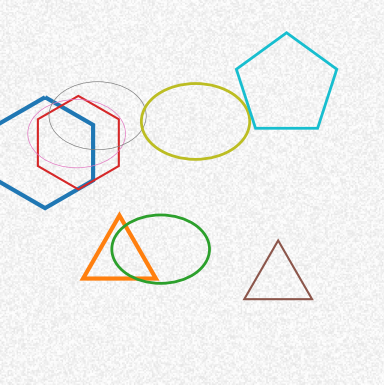[{"shape": "hexagon", "thickness": 3, "radius": 0.72, "center": [0.117, 0.603]}, {"shape": "triangle", "thickness": 3, "radius": 0.55, "center": [0.31, 0.331]}, {"shape": "oval", "thickness": 2, "radius": 0.63, "center": [0.417, 0.353]}, {"shape": "hexagon", "thickness": 1.5, "radius": 0.61, "center": [0.203, 0.63]}, {"shape": "triangle", "thickness": 1.5, "radius": 0.51, "center": [0.722, 0.274]}, {"shape": "oval", "thickness": 0.5, "radius": 0.63, "center": [0.199, 0.653]}, {"shape": "oval", "thickness": 0.5, "radius": 0.63, "center": [0.254, 0.699]}, {"shape": "oval", "thickness": 2, "radius": 0.7, "center": [0.508, 0.685]}, {"shape": "pentagon", "thickness": 2, "radius": 0.69, "center": [0.744, 0.778]}]